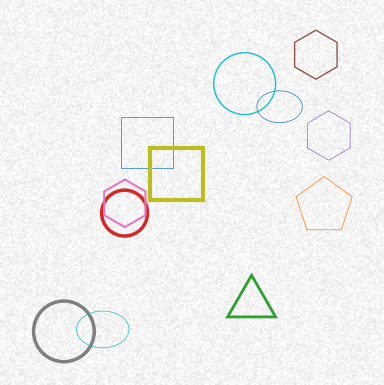[{"shape": "oval", "thickness": 0.5, "radius": 0.3, "center": [0.726, 0.723]}, {"shape": "square", "thickness": 0.5, "radius": 0.33, "center": [0.382, 0.63]}, {"shape": "pentagon", "thickness": 0.5, "radius": 0.38, "center": [0.842, 0.465]}, {"shape": "triangle", "thickness": 2, "radius": 0.36, "center": [0.654, 0.213]}, {"shape": "circle", "thickness": 2.5, "radius": 0.3, "center": [0.324, 0.447]}, {"shape": "hexagon", "thickness": 0.5, "radius": 0.32, "center": [0.854, 0.648]}, {"shape": "hexagon", "thickness": 1, "radius": 0.32, "center": [0.82, 0.858]}, {"shape": "hexagon", "thickness": 1.5, "radius": 0.31, "center": [0.324, 0.472]}, {"shape": "circle", "thickness": 2.5, "radius": 0.39, "center": [0.166, 0.139]}, {"shape": "square", "thickness": 3, "radius": 0.34, "center": [0.458, 0.547]}, {"shape": "oval", "thickness": 0.5, "radius": 0.34, "center": [0.267, 0.144]}, {"shape": "circle", "thickness": 1, "radius": 0.4, "center": [0.636, 0.783]}]